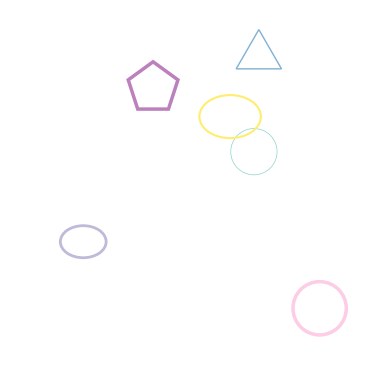[{"shape": "circle", "thickness": 0.5, "radius": 0.3, "center": [0.66, 0.606]}, {"shape": "oval", "thickness": 2, "radius": 0.3, "center": [0.216, 0.372]}, {"shape": "triangle", "thickness": 1, "radius": 0.34, "center": [0.672, 0.855]}, {"shape": "circle", "thickness": 2.5, "radius": 0.35, "center": [0.83, 0.199]}, {"shape": "pentagon", "thickness": 2.5, "radius": 0.34, "center": [0.398, 0.772]}, {"shape": "oval", "thickness": 1.5, "radius": 0.4, "center": [0.598, 0.697]}]